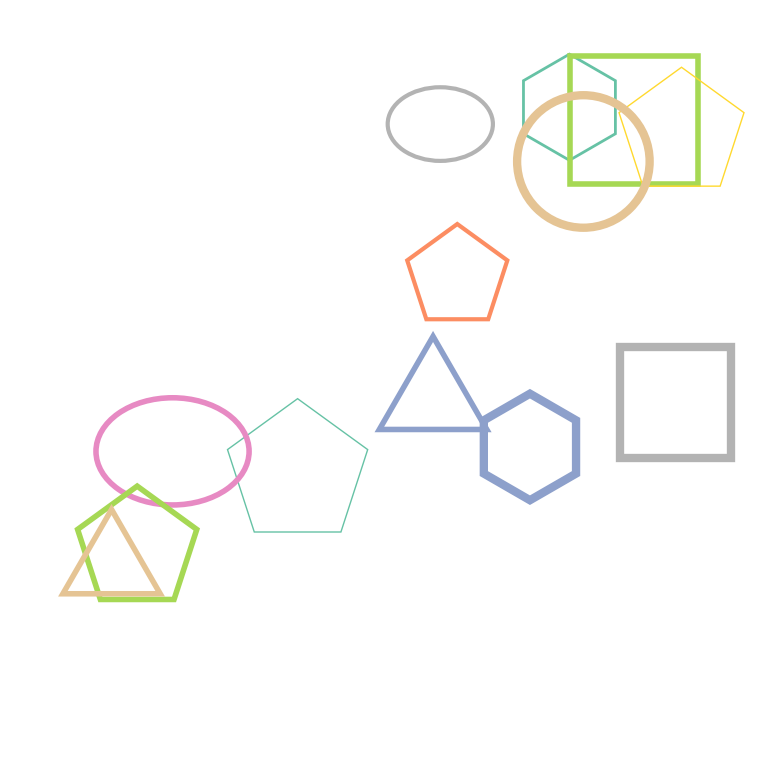[{"shape": "pentagon", "thickness": 0.5, "radius": 0.48, "center": [0.386, 0.387]}, {"shape": "hexagon", "thickness": 1, "radius": 0.34, "center": [0.74, 0.861]}, {"shape": "pentagon", "thickness": 1.5, "radius": 0.34, "center": [0.594, 0.641]}, {"shape": "triangle", "thickness": 2, "radius": 0.4, "center": [0.562, 0.483]}, {"shape": "hexagon", "thickness": 3, "radius": 0.35, "center": [0.688, 0.42]}, {"shape": "oval", "thickness": 2, "radius": 0.5, "center": [0.224, 0.414]}, {"shape": "pentagon", "thickness": 2, "radius": 0.41, "center": [0.178, 0.287]}, {"shape": "square", "thickness": 2, "radius": 0.41, "center": [0.824, 0.844]}, {"shape": "pentagon", "thickness": 0.5, "radius": 0.43, "center": [0.885, 0.827]}, {"shape": "circle", "thickness": 3, "radius": 0.43, "center": [0.758, 0.79]}, {"shape": "triangle", "thickness": 2, "radius": 0.36, "center": [0.145, 0.265]}, {"shape": "oval", "thickness": 1.5, "radius": 0.34, "center": [0.572, 0.839]}, {"shape": "square", "thickness": 3, "radius": 0.36, "center": [0.877, 0.478]}]